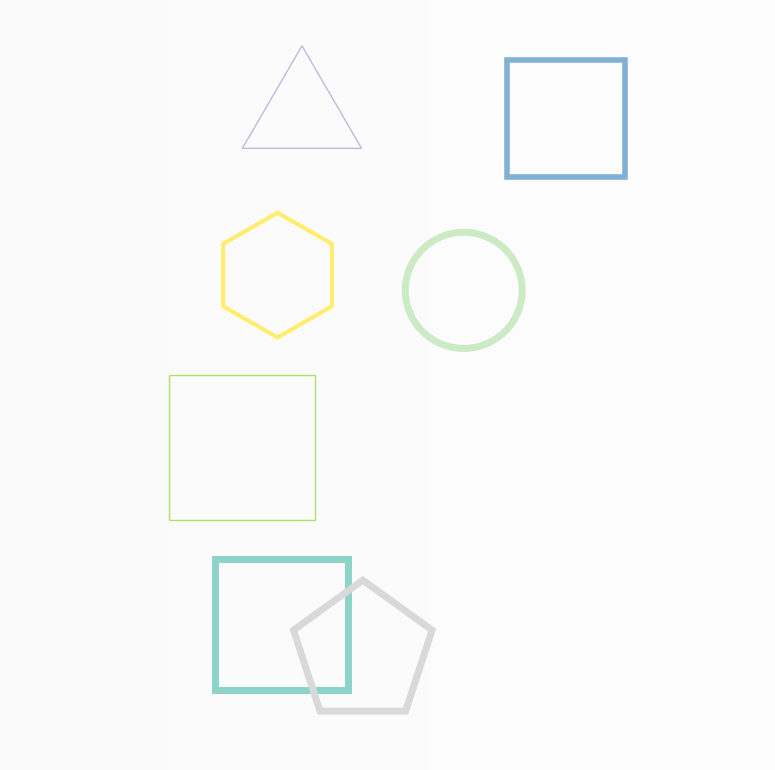[{"shape": "square", "thickness": 2.5, "radius": 0.43, "center": [0.363, 0.189]}, {"shape": "triangle", "thickness": 0.5, "radius": 0.44, "center": [0.39, 0.852]}, {"shape": "square", "thickness": 2, "radius": 0.38, "center": [0.73, 0.846]}, {"shape": "square", "thickness": 0.5, "radius": 0.47, "center": [0.312, 0.419]}, {"shape": "pentagon", "thickness": 2.5, "radius": 0.47, "center": [0.468, 0.153]}, {"shape": "circle", "thickness": 2.5, "radius": 0.38, "center": [0.598, 0.623]}, {"shape": "hexagon", "thickness": 1.5, "radius": 0.4, "center": [0.358, 0.643]}]